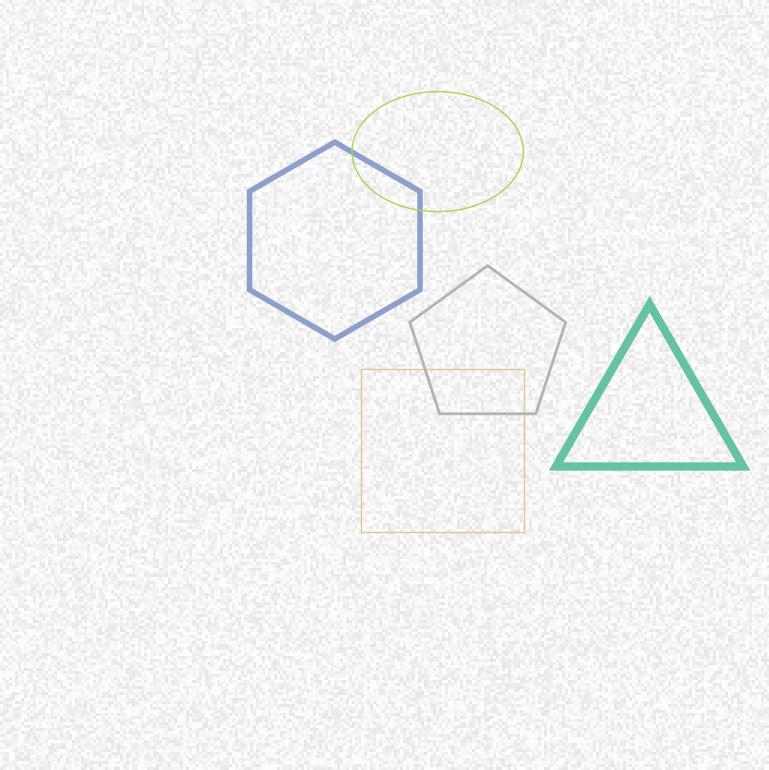[{"shape": "triangle", "thickness": 3, "radius": 0.7, "center": [0.844, 0.464]}, {"shape": "hexagon", "thickness": 2, "radius": 0.64, "center": [0.435, 0.688]}, {"shape": "oval", "thickness": 0.5, "radius": 0.56, "center": [0.568, 0.803]}, {"shape": "square", "thickness": 0.5, "radius": 0.53, "center": [0.575, 0.415]}, {"shape": "pentagon", "thickness": 1, "radius": 0.53, "center": [0.633, 0.549]}]